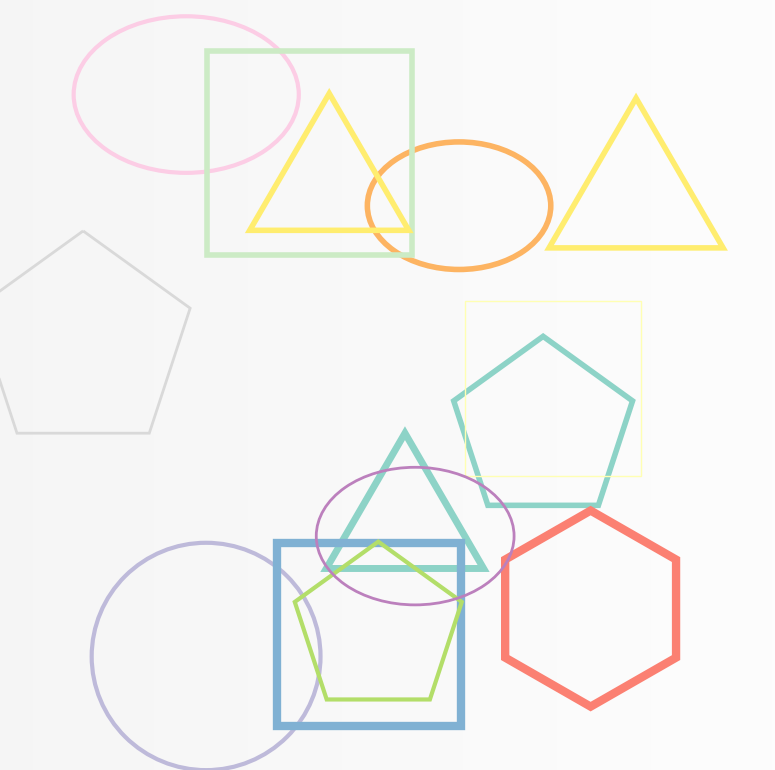[{"shape": "pentagon", "thickness": 2, "radius": 0.61, "center": [0.701, 0.442]}, {"shape": "triangle", "thickness": 2.5, "radius": 0.59, "center": [0.523, 0.32]}, {"shape": "square", "thickness": 0.5, "radius": 0.57, "center": [0.714, 0.495]}, {"shape": "circle", "thickness": 1.5, "radius": 0.74, "center": [0.266, 0.147]}, {"shape": "hexagon", "thickness": 3, "radius": 0.64, "center": [0.762, 0.21]}, {"shape": "square", "thickness": 3, "radius": 0.59, "center": [0.476, 0.175]}, {"shape": "oval", "thickness": 2, "radius": 0.59, "center": [0.592, 0.733]}, {"shape": "pentagon", "thickness": 1.5, "radius": 0.57, "center": [0.488, 0.183]}, {"shape": "oval", "thickness": 1.5, "radius": 0.73, "center": [0.24, 0.877]}, {"shape": "pentagon", "thickness": 1, "radius": 0.73, "center": [0.107, 0.555]}, {"shape": "oval", "thickness": 1, "radius": 0.64, "center": [0.536, 0.304]}, {"shape": "square", "thickness": 2, "radius": 0.66, "center": [0.4, 0.801]}, {"shape": "triangle", "thickness": 2, "radius": 0.59, "center": [0.425, 0.76]}, {"shape": "triangle", "thickness": 2, "radius": 0.65, "center": [0.821, 0.743]}]